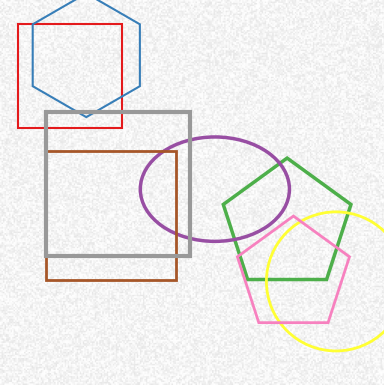[{"shape": "square", "thickness": 1.5, "radius": 0.67, "center": [0.181, 0.802]}, {"shape": "hexagon", "thickness": 1.5, "radius": 0.8, "center": [0.224, 0.857]}, {"shape": "pentagon", "thickness": 2.5, "radius": 0.87, "center": [0.746, 0.415]}, {"shape": "oval", "thickness": 2.5, "radius": 0.97, "center": [0.558, 0.509]}, {"shape": "circle", "thickness": 2, "radius": 0.9, "center": [0.873, 0.269]}, {"shape": "square", "thickness": 2, "radius": 0.84, "center": [0.288, 0.44]}, {"shape": "pentagon", "thickness": 2, "radius": 0.77, "center": [0.762, 0.286]}, {"shape": "square", "thickness": 3, "radius": 0.94, "center": [0.306, 0.522]}]